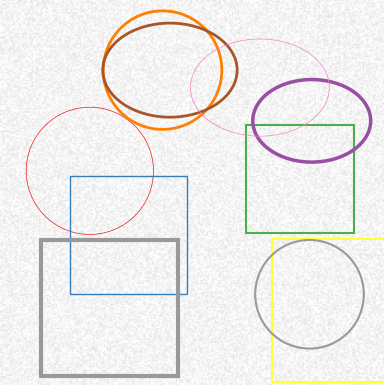[{"shape": "circle", "thickness": 0.5, "radius": 0.83, "center": [0.233, 0.556]}, {"shape": "square", "thickness": 1, "radius": 0.76, "center": [0.334, 0.39]}, {"shape": "square", "thickness": 1.5, "radius": 0.7, "center": [0.779, 0.535]}, {"shape": "oval", "thickness": 2.5, "radius": 0.77, "center": [0.81, 0.686]}, {"shape": "circle", "thickness": 2, "radius": 0.77, "center": [0.422, 0.818]}, {"shape": "square", "thickness": 1.5, "radius": 0.93, "center": [0.89, 0.194]}, {"shape": "oval", "thickness": 2, "radius": 0.87, "center": [0.441, 0.818]}, {"shape": "oval", "thickness": 0.5, "radius": 0.9, "center": [0.675, 0.773]}, {"shape": "square", "thickness": 3, "radius": 0.88, "center": [0.284, 0.2]}, {"shape": "circle", "thickness": 1.5, "radius": 0.71, "center": [0.804, 0.236]}]